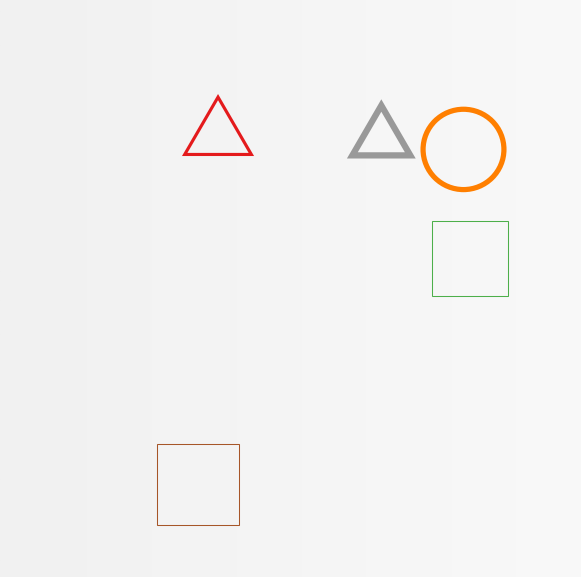[{"shape": "triangle", "thickness": 1.5, "radius": 0.33, "center": [0.375, 0.765]}, {"shape": "square", "thickness": 0.5, "radius": 0.33, "center": [0.809, 0.552]}, {"shape": "circle", "thickness": 2.5, "radius": 0.35, "center": [0.797, 0.74]}, {"shape": "square", "thickness": 0.5, "radius": 0.35, "center": [0.34, 0.161]}, {"shape": "triangle", "thickness": 3, "radius": 0.29, "center": [0.656, 0.759]}]